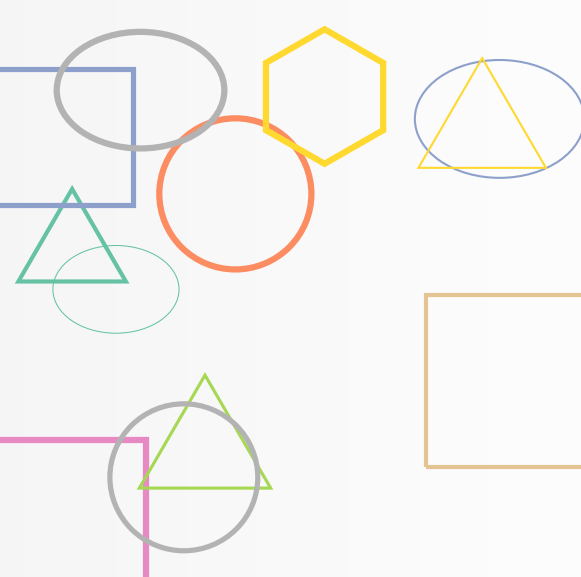[{"shape": "triangle", "thickness": 2, "radius": 0.53, "center": [0.124, 0.565]}, {"shape": "oval", "thickness": 0.5, "radius": 0.54, "center": [0.2, 0.498]}, {"shape": "circle", "thickness": 3, "radius": 0.65, "center": [0.405, 0.663]}, {"shape": "square", "thickness": 2.5, "radius": 0.59, "center": [0.111, 0.762]}, {"shape": "oval", "thickness": 1, "radius": 0.73, "center": [0.859, 0.793]}, {"shape": "square", "thickness": 3, "radius": 0.66, "center": [0.119, 0.105]}, {"shape": "triangle", "thickness": 1.5, "radius": 0.65, "center": [0.353, 0.219]}, {"shape": "hexagon", "thickness": 3, "radius": 0.58, "center": [0.558, 0.832]}, {"shape": "triangle", "thickness": 1, "radius": 0.63, "center": [0.83, 0.772]}, {"shape": "square", "thickness": 2, "radius": 0.74, "center": [0.881, 0.339]}, {"shape": "circle", "thickness": 2.5, "radius": 0.64, "center": [0.316, 0.173]}, {"shape": "oval", "thickness": 3, "radius": 0.72, "center": [0.242, 0.843]}]